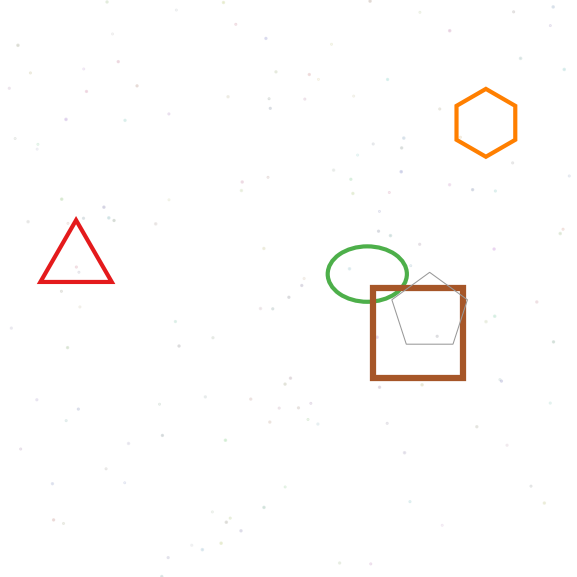[{"shape": "triangle", "thickness": 2, "radius": 0.36, "center": [0.132, 0.547]}, {"shape": "oval", "thickness": 2, "radius": 0.34, "center": [0.636, 0.525]}, {"shape": "hexagon", "thickness": 2, "radius": 0.29, "center": [0.841, 0.786]}, {"shape": "square", "thickness": 3, "radius": 0.39, "center": [0.724, 0.422]}, {"shape": "pentagon", "thickness": 0.5, "radius": 0.34, "center": [0.744, 0.459]}]